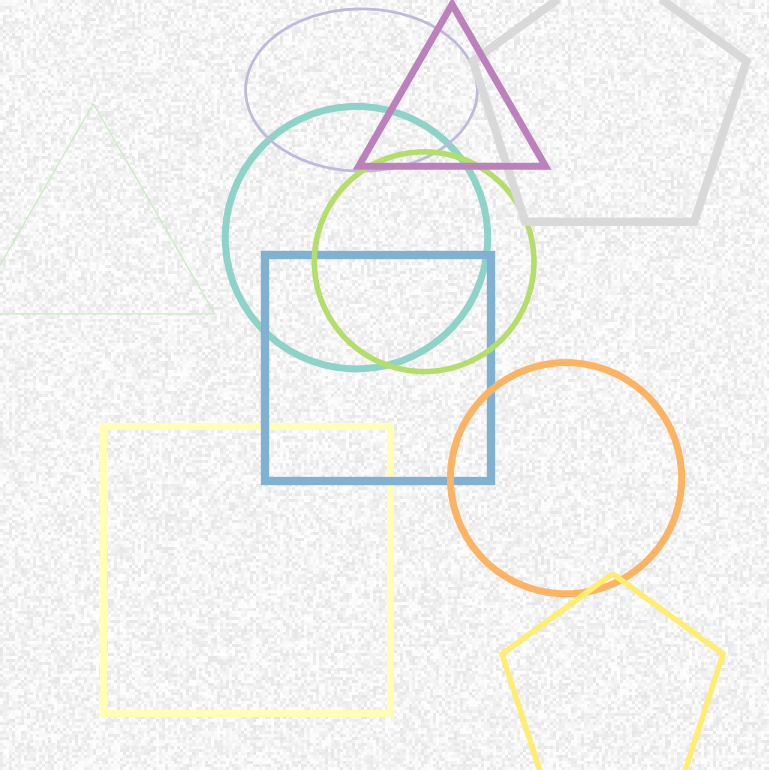[{"shape": "circle", "thickness": 2.5, "radius": 0.85, "center": [0.463, 0.691]}, {"shape": "square", "thickness": 2.5, "radius": 0.93, "center": [0.32, 0.261]}, {"shape": "oval", "thickness": 1, "radius": 0.75, "center": [0.469, 0.883]}, {"shape": "square", "thickness": 3, "radius": 0.74, "center": [0.491, 0.522]}, {"shape": "circle", "thickness": 2.5, "radius": 0.75, "center": [0.735, 0.379]}, {"shape": "circle", "thickness": 2, "radius": 0.71, "center": [0.551, 0.66]}, {"shape": "pentagon", "thickness": 3, "radius": 0.93, "center": [0.792, 0.863]}, {"shape": "triangle", "thickness": 2.5, "radius": 0.7, "center": [0.587, 0.854]}, {"shape": "triangle", "thickness": 0.5, "radius": 0.91, "center": [0.121, 0.683]}, {"shape": "pentagon", "thickness": 2, "radius": 0.75, "center": [0.795, 0.104]}]